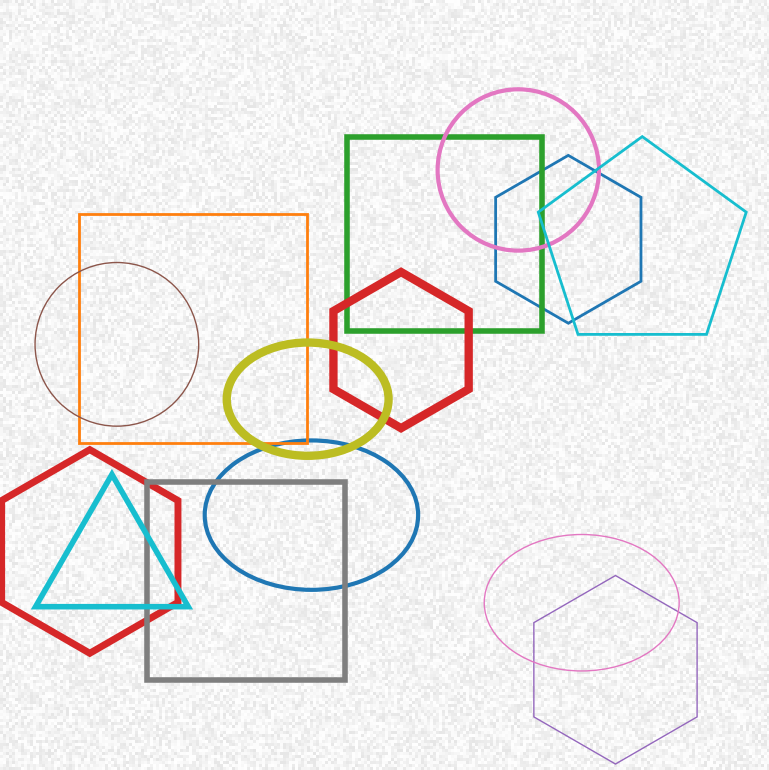[{"shape": "oval", "thickness": 1.5, "radius": 0.69, "center": [0.404, 0.331]}, {"shape": "hexagon", "thickness": 1, "radius": 0.54, "center": [0.738, 0.689]}, {"shape": "square", "thickness": 1, "radius": 0.74, "center": [0.251, 0.573]}, {"shape": "square", "thickness": 2, "radius": 0.63, "center": [0.577, 0.696]}, {"shape": "hexagon", "thickness": 2.5, "radius": 0.66, "center": [0.117, 0.284]}, {"shape": "hexagon", "thickness": 3, "radius": 0.51, "center": [0.521, 0.545]}, {"shape": "hexagon", "thickness": 0.5, "radius": 0.61, "center": [0.799, 0.13]}, {"shape": "circle", "thickness": 0.5, "radius": 0.53, "center": [0.152, 0.553]}, {"shape": "oval", "thickness": 0.5, "radius": 0.63, "center": [0.755, 0.217]}, {"shape": "circle", "thickness": 1.5, "radius": 0.52, "center": [0.673, 0.779]}, {"shape": "square", "thickness": 2, "radius": 0.64, "center": [0.319, 0.245]}, {"shape": "oval", "thickness": 3, "radius": 0.53, "center": [0.4, 0.482]}, {"shape": "pentagon", "thickness": 1, "radius": 0.71, "center": [0.834, 0.681]}, {"shape": "triangle", "thickness": 2, "radius": 0.57, "center": [0.145, 0.269]}]